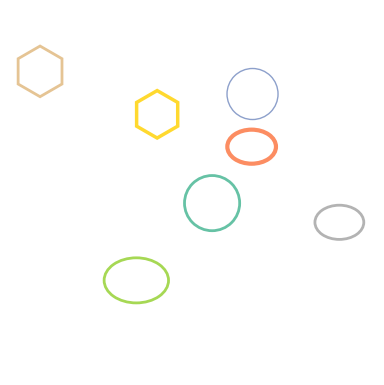[{"shape": "circle", "thickness": 2, "radius": 0.36, "center": [0.551, 0.472]}, {"shape": "oval", "thickness": 3, "radius": 0.32, "center": [0.654, 0.619]}, {"shape": "circle", "thickness": 1, "radius": 0.33, "center": [0.656, 0.756]}, {"shape": "oval", "thickness": 2, "radius": 0.42, "center": [0.354, 0.272]}, {"shape": "hexagon", "thickness": 2.5, "radius": 0.31, "center": [0.408, 0.703]}, {"shape": "hexagon", "thickness": 2, "radius": 0.33, "center": [0.104, 0.815]}, {"shape": "oval", "thickness": 2, "radius": 0.32, "center": [0.881, 0.423]}]